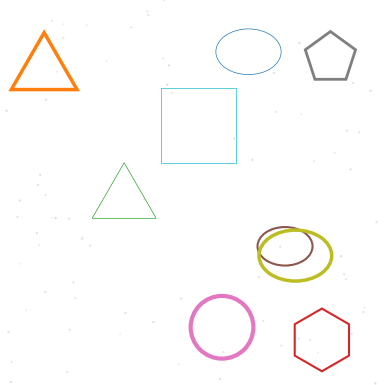[{"shape": "oval", "thickness": 0.5, "radius": 0.42, "center": [0.645, 0.866]}, {"shape": "triangle", "thickness": 2.5, "radius": 0.49, "center": [0.115, 0.817]}, {"shape": "triangle", "thickness": 0.5, "radius": 0.48, "center": [0.323, 0.481]}, {"shape": "hexagon", "thickness": 1.5, "radius": 0.41, "center": [0.836, 0.117]}, {"shape": "oval", "thickness": 1.5, "radius": 0.36, "center": [0.74, 0.36]}, {"shape": "circle", "thickness": 3, "radius": 0.41, "center": [0.577, 0.15]}, {"shape": "pentagon", "thickness": 2, "radius": 0.34, "center": [0.858, 0.85]}, {"shape": "oval", "thickness": 2.5, "radius": 0.47, "center": [0.767, 0.336]}, {"shape": "square", "thickness": 0.5, "radius": 0.48, "center": [0.515, 0.674]}]